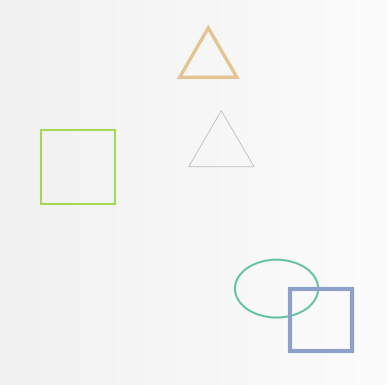[{"shape": "oval", "thickness": 1.5, "radius": 0.54, "center": [0.714, 0.25]}, {"shape": "square", "thickness": 3, "radius": 0.4, "center": [0.828, 0.17]}, {"shape": "square", "thickness": 1.5, "radius": 0.48, "center": [0.201, 0.567]}, {"shape": "triangle", "thickness": 2.5, "radius": 0.43, "center": [0.537, 0.842]}, {"shape": "triangle", "thickness": 0.5, "radius": 0.49, "center": [0.571, 0.615]}]